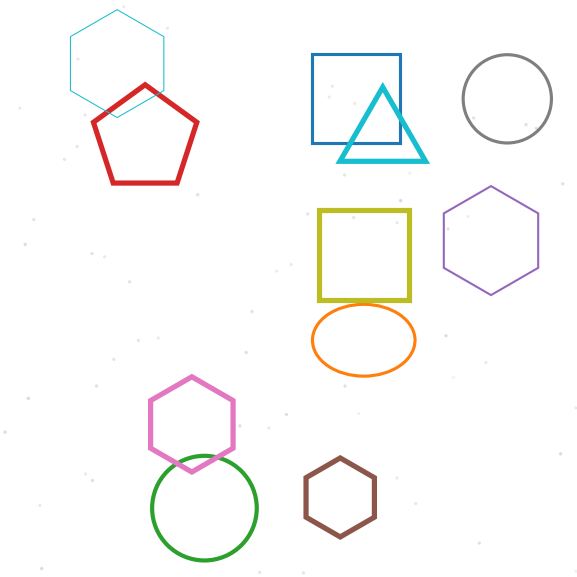[{"shape": "square", "thickness": 1.5, "radius": 0.38, "center": [0.617, 0.829]}, {"shape": "oval", "thickness": 1.5, "radius": 0.44, "center": [0.63, 0.41]}, {"shape": "circle", "thickness": 2, "radius": 0.45, "center": [0.354, 0.119]}, {"shape": "pentagon", "thickness": 2.5, "radius": 0.47, "center": [0.251, 0.758]}, {"shape": "hexagon", "thickness": 1, "radius": 0.47, "center": [0.85, 0.583]}, {"shape": "hexagon", "thickness": 2.5, "radius": 0.34, "center": [0.589, 0.138]}, {"shape": "hexagon", "thickness": 2.5, "radius": 0.41, "center": [0.332, 0.264]}, {"shape": "circle", "thickness": 1.5, "radius": 0.38, "center": [0.878, 0.828]}, {"shape": "square", "thickness": 2.5, "radius": 0.39, "center": [0.631, 0.558]}, {"shape": "triangle", "thickness": 2.5, "radius": 0.43, "center": [0.663, 0.763]}, {"shape": "hexagon", "thickness": 0.5, "radius": 0.47, "center": [0.203, 0.889]}]